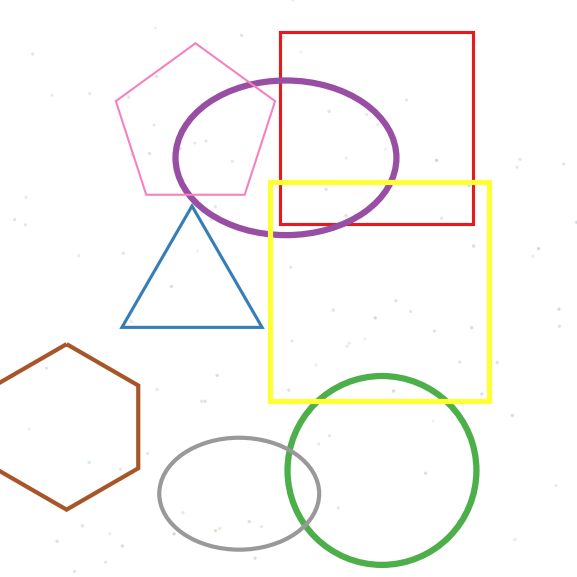[{"shape": "square", "thickness": 1.5, "radius": 0.83, "center": [0.652, 0.777]}, {"shape": "triangle", "thickness": 1.5, "radius": 0.7, "center": [0.332, 0.502]}, {"shape": "circle", "thickness": 3, "radius": 0.82, "center": [0.661, 0.185]}, {"shape": "oval", "thickness": 3, "radius": 0.96, "center": [0.495, 0.726]}, {"shape": "square", "thickness": 2.5, "radius": 0.95, "center": [0.657, 0.495]}, {"shape": "hexagon", "thickness": 2, "radius": 0.72, "center": [0.115, 0.26]}, {"shape": "pentagon", "thickness": 1, "radius": 0.72, "center": [0.338, 0.779]}, {"shape": "oval", "thickness": 2, "radius": 0.69, "center": [0.414, 0.144]}]